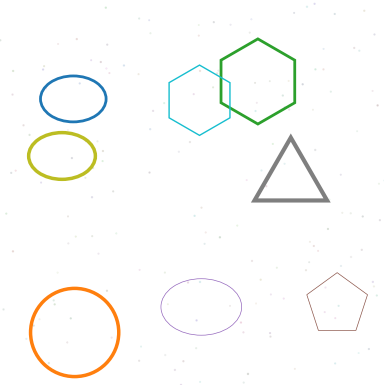[{"shape": "oval", "thickness": 2, "radius": 0.43, "center": [0.19, 0.743]}, {"shape": "circle", "thickness": 2.5, "radius": 0.57, "center": [0.194, 0.136]}, {"shape": "hexagon", "thickness": 2, "radius": 0.55, "center": [0.67, 0.788]}, {"shape": "oval", "thickness": 0.5, "radius": 0.52, "center": [0.523, 0.203]}, {"shape": "pentagon", "thickness": 0.5, "radius": 0.41, "center": [0.876, 0.209]}, {"shape": "triangle", "thickness": 3, "radius": 0.54, "center": [0.755, 0.534]}, {"shape": "oval", "thickness": 2.5, "radius": 0.43, "center": [0.161, 0.595]}, {"shape": "hexagon", "thickness": 1, "radius": 0.46, "center": [0.518, 0.74]}]